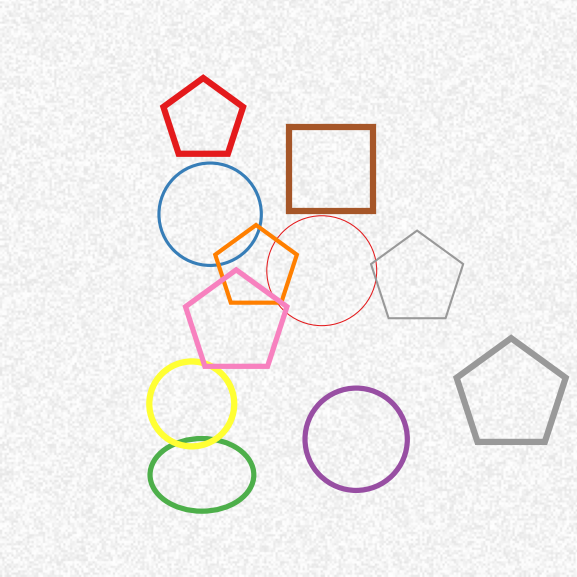[{"shape": "pentagon", "thickness": 3, "radius": 0.36, "center": [0.352, 0.792]}, {"shape": "circle", "thickness": 0.5, "radius": 0.48, "center": [0.557, 0.53]}, {"shape": "circle", "thickness": 1.5, "radius": 0.44, "center": [0.364, 0.628]}, {"shape": "oval", "thickness": 2.5, "radius": 0.45, "center": [0.35, 0.177]}, {"shape": "circle", "thickness": 2.5, "radius": 0.44, "center": [0.617, 0.239]}, {"shape": "pentagon", "thickness": 2, "radius": 0.37, "center": [0.443, 0.535]}, {"shape": "circle", "thickness": 3, "radius": 0.37, "center": [0.332, 0.3]}, {"shape": "square", "thickness": 3, "radius": 0.36, "center": [0.574, 0.707]}, {"shape": "pentagon", "thickness": 2.5, "radius": 0.46, "center": [0.409, 0.44]}, {"shape": "pentagon", "thickness": 1, "radius": 0.42, "center": [0.722, 0.516]}, {"shape": "pentagon", "thickness": 3, "radius": 0.5, "center": [0.885, 0.314]}]